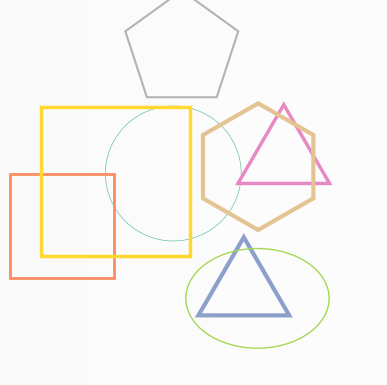[{"shape": "circle", "thickness": 0.5, "radius": 0.88, "center": [0.447, 0.549]}, {"shape": "square", "thickness": 2, "radius": 0.67, "center": [0.16, 0.414]}, {"shape": "triangle", "thickness": 3, "radius": 0.68, "center": [0.629, 0.249]}, {"shape": "triangle", "thickness": 2.5, "radius": 0.68, "center": [0.732, 0.592]}, {"shape": "oval", "thickness": 1, "radius": 0.92, "center": [0.664, 0.225]}, {"shape": "square", "thickness": 2.5, "radius": 0.96, "center": [0.298, 0.529]}, {"shape": "hexagon", "thickness": 3, "radius": 0.82, "center": [0.666, 0.567]}, {"shape": "pentagon", "thickness": 1.5, "radius": 0.77, "center": [0.469, 0.871]}]